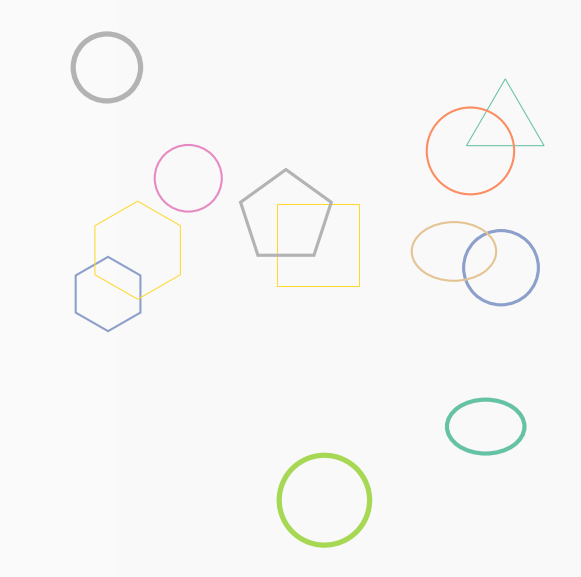[{"shape": "oval", "thickness": 2, "radius": 0.33, "center": [0.836, 0.26]}, {"shape": "triangle", "thickness": 0.5, "radius": 0.39, "center": [0.869, 0.785]}, {"shape": "circle", "thickness": 1, "radius": 0.38, "center": [0.809, 0.738]}, {"shape": "circle", "thickness": 1.5, "radius": 0.32, "center": [0.862, 0.536]}, {"shape": "hexagon", "thickness": 1, "radius": 0.32, "center": [0.186, 0.49]}, {"shape": "circle", "thickness": 1, "radius": 0.29, "center": [0.324, 0.69]}, {"shape": "circle", "thickness": 2.5, "radius": 0.39, "center": [0.558, 0.133]}, {"shape": "square", "thickness": 0.5, "radius": 0.36, "center": [0.547, 0.575]}, {"shape": "hexagon", "thickness": 0.5, "radius": 0.42, "center": [0.237, 0.566]}, {"shape": "oval", "thickness": 1, "radius": 0.36, "center": [0.781, 0.564]}, {"shape": "circle", "thickness": 2.5, "radius": 0.29, "center": [0.184, 0.882]}, {"shape": "pentagon", "thickness": 1.5, "radius": 0.41, "center": [0.492, 0.624]}]